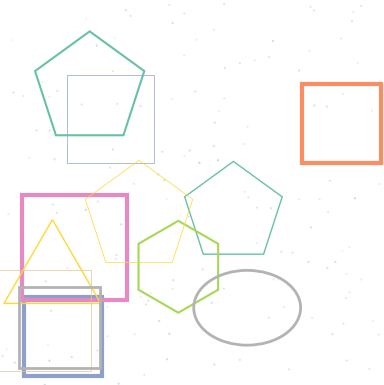[{"shape": "pentagon", "thickness": 1.5, "radius": 0.75, "center": [0.233, 0.769]}, {"shape": "pentagon", "thickness": 1, "radius": 0.67, "center": [0.606, 0.448]}, {"shape": "square", "thickness": 3, "radius": 0.52, "center": [0.887, 0.679]}, {"shape": "square", "thickness": 3, "radius": 0.51, "center": [0.164, 0.125]}, {"shape": "square", "thickness": 0.5, "radius": 0.57, "center": [0.287, 0.69]}, {"shape": "square", "thickness": 3, "radius": 0.68, "center": [0.194, 0.357]}, {"shape": "hexagon", "thickness": 1.5, "radius": 0.6, "center": [0.463, 0.307]}, {"shape": "pentagon", "thickness": 0.5, "radius": 0.73, "center": [0.361, 0.437]}, {"shape": "triangle", "thickness": 1, "radius": 0.73, "center": [0.136, 0.284]}, {"shape": "square", "thickness": 0.5, "radius": 0.65, "center": [0.106, 0.168]}, {"shape": "oval", "thickness": 2, "radius": 0.69, "center": [0.642, 0.201]}, {"shape": "square", "thickness": 2, "radius": 0.52, "center": [0.155, 0.149]}]